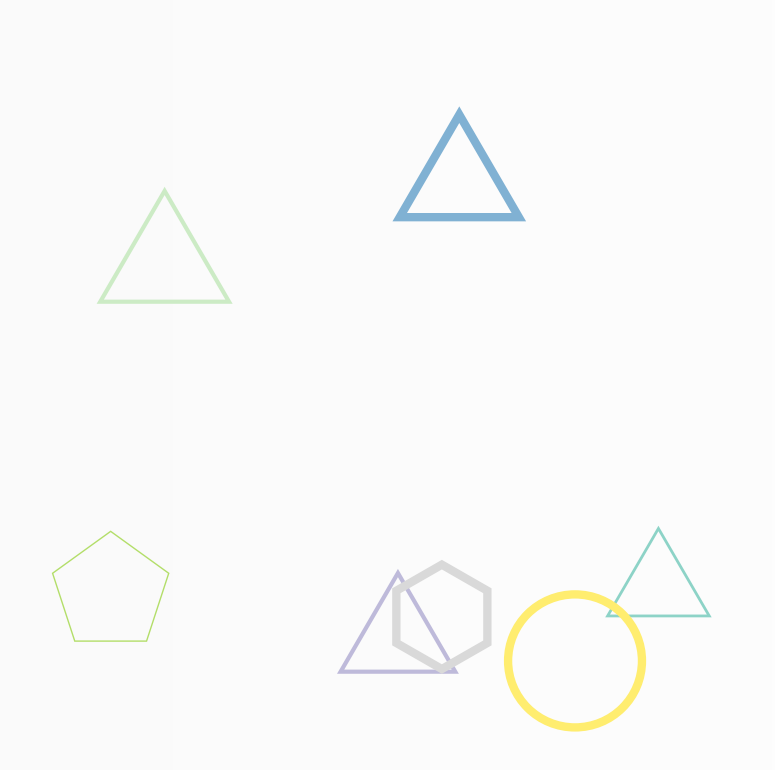[{"shape": "triangle", "thickness": 1, "radius": 0.38, "center": [0.85, 0.238]}, {"shape": "triangle", "thickness": 1.5, "radius": 0.43, "center": [0.513, 0.17]}, {"shape": "triangle", "thickness": 3, "radius": 0.44, "center": [0.593, 0.762]}, {"shape": "pentagon", "thickness": 0.5, "radius": 0.39, "center": [0.143, 0.231]}, {"shape": "hexagon", "thickness": 3, "radius": 0.34, "center": [0.57, 0.199]}, {"shape": "triangle", "thickness": 1.5, "radius": 0.48, "center": [0.212, 0.656]}, {"shape": "circle", "thickness": 3, "radius": 0.43, "center": [0.742, 0.142]}]